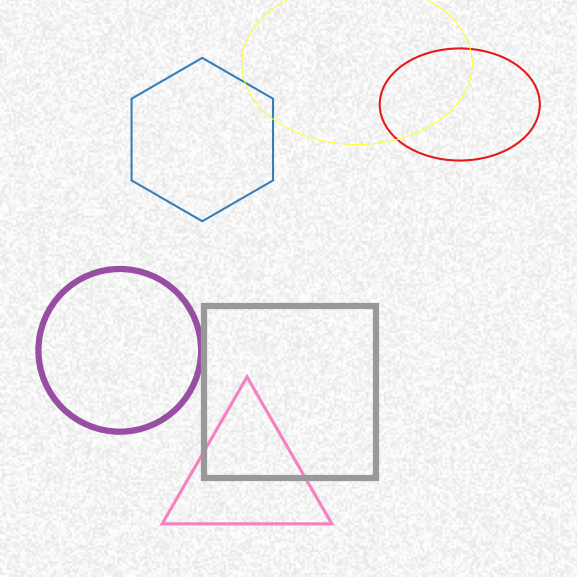[{"shape": "oval", "thickness": 1, "radius": 0.69, "center": [0.796, 0.818]}, {"shape": "hexagon", "thickness": 1, "radius": 0.71, "center": [0.35, 0.757]}, {"shape": "circle", "thickness": 3, "radius": 0.7, "center": [0.207, 0.392]}, {"shape": "oval", "thickness": 0.5, "radius": 1.0, "center": [0.618, 0.889]}, {"shape": "triangle", "thickness": 1.5, "radius": 0.85, "center": [0.428, 0.177]}, {"shape": "square", "thickness": 3, "radius": 0.74, "center": [0.503, 0.321]}]